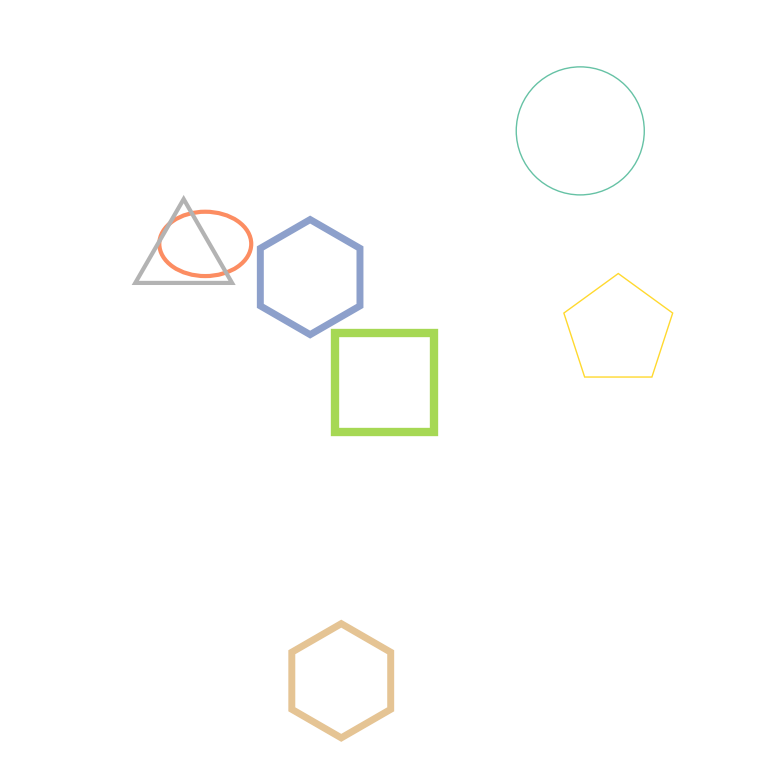[{"shape": "circle", "thickness": 0.5, "radius": 0.42, "center": [0.754, 0.83]}, {"shape": "oval", "thickness": 1.5, "radius": 0.3, "center": [0.267, 0.683]}, {"shape": "hexagon", "thickness": 2.5, "radius": 0.37, "center": [0.403, 0.64]}, {"shape": "square", "thickness": 3, "radius": 0.32, "center": [0.5, 0.503]}, {"shape": "pentagon", "thickness": 0.5, "radius": 0.37, "center": [0.803, 0.57]}, {"shape": "hexagon", "thickness": 2.5, "radius": 0.37, "center": [0.443, 0.116]}, {"shape": "triangle", "thickness": 1.5, "radius": 0.36, "center": [0.239, 0.669]}]